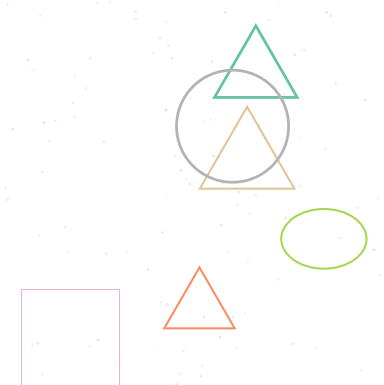[{"shape": "triangle", "thickness": 2, "radius": 0.62, "center": [0.665, 0.809]}, {"shape": "triangle", "thickness": 1.5, "radius": 0.53, "center": [0.518, 0.2]}, {"shape": "square", "thickness": 0.5, "radius": 0.64, "center": [0.183, 0.121]}, {"shape": "oval", "thickness": 1.5, "radius": 0.55, "center": [0.841, 0.38]}, {"shape": "triangle", "thickness": 1.5, "radius": 0.71, "center": [0.642, 0.581]}, {"shape": "circle", "thickness": 2, "radius": 0.73, "center": [0.604, 0.672]}]